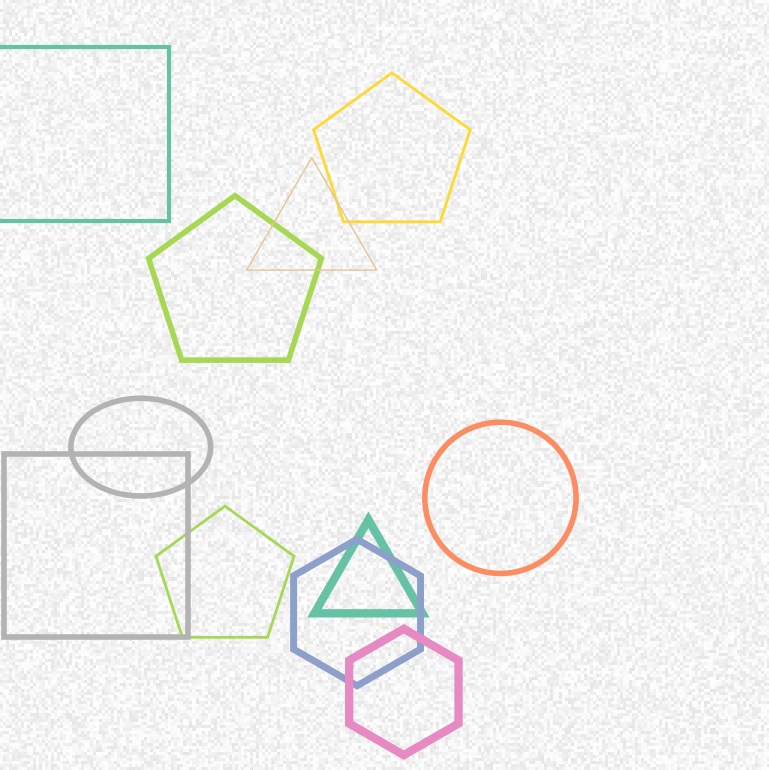[{"shape": "triangle", "thickness": 3, "radius": 0.41, "center": [0.478, 0.244]}, {"shape": "square", "thickness": 1.5, "radius": 0.57, "center": [0.106, 0.827]}, {"shape": "circle", "thickness": 2, "radius": 0.49, "center": [0.65, 0.353]}, {"shape": "hexagon", "thickness": 2.5, "radius": 0.48, "center": [0.464, 0.205]}, {"shape": "hexagon", "thickness": 3, "radius": 0.41, "center": [0.524, 0.101]}, {"shape": "pentagon", "thickness": 1, "radius": 0.47, "center": [0.292, 0.249]}, {"shape": "pentagon", "thickness": 2, "radius": 0.59, "center": [0.305, 0.628]}, {"shape": "pentagon", "thickness": 1, "radius": 0.53, "center": [0.509, 0.798]}, {"shape": "triangle", "thickness": 0.5, "radius": 0.49, "center": [0.405, 0.698]}, {"shape": "square", "thickness": 2, "radius": 0.6, "center": [0.125, 0.292]}, {"shape": "oval", "thickness": 2, "radius": 0.45, "center": [0.183, 0.419]}]